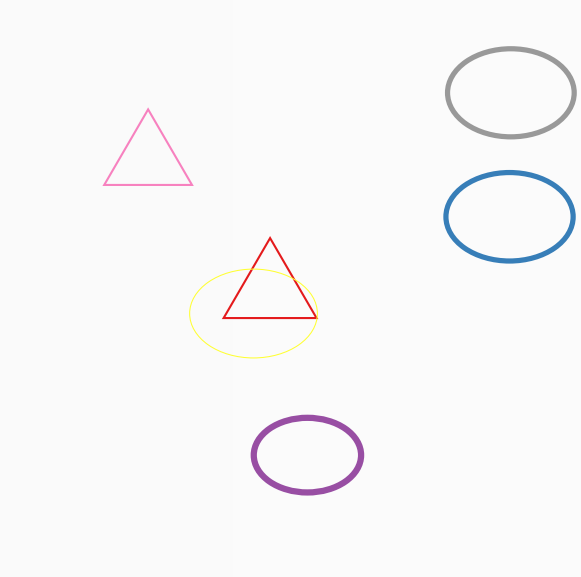[{"shape": "triangle", "thickness": 1, "radius": 0.46, "center": [0.465, 0.495]}, {"shape": "oval", "thickness": 2.5, "radius": 0.55, "center": [0.877, 0.624]}, {"shape": "oval", "thickness": 3, "radius": 0.46, "center": [0.529, 0.211]}, {"shape": "oval", "thickness": 0.5, "radius": 0.55, "center": [0.436, 0.456]}, {"shape": "triangle", "thickness": 1, "radius": 0.44, "center": [0.255, 0.722]}, {"shape": "oval", "thickness": 2.5, "radius": 0.54, "center": [0.879, 0.838]}]